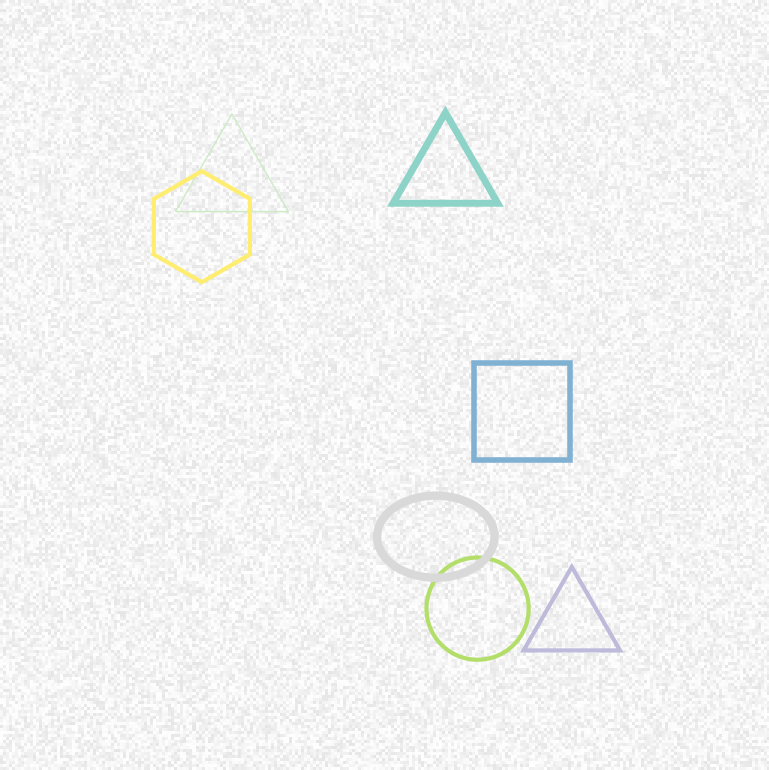[{"shape": "triangle", "thickness": 2.5, "radius": 0.39, "center": [0.578, 0.775]}, {"shape": "triangle", "thickness": 1.5, "radius": 0.36, "center": [0.743, 0.191]}, {"shape": "square", "thickness": 2, "radius": 0.31, "center": [0.678, 0.465]}, {"shape": "circle", "thickness": 1.5, "radius": 0.33, "center": [0.62, 0.21]}, {"shape": "oval", "thickness": 3, "radius": 0.38, "center": [0.566, 0.303]}, {"shape": "triangle", "thickness": 0.5, "radius": 0.42, "center": [0.301, 0.768]}, {"shape": "hexagon", "thickness": 1.5, "radius": 0.36, "center": [0.262, 0.706]}]